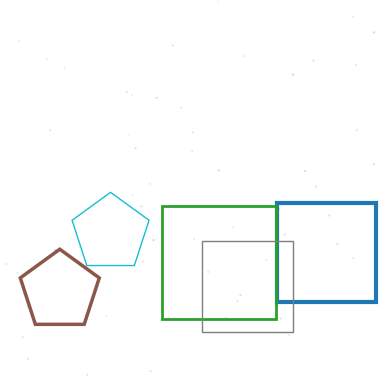[{"shape": "square", "thickness": 3, "radius": 0.64, "center": [0.849, 0.344]}, {"shape": "square", "thickness": 2, "radius": 0.74, "center": [0.569, 0.319]}, {"shape": "pentagon", "thickness": 2.5, "radius": 0.54, "center": [0.155, 0.245]}, {"shape": "square", "thickness": 1, "radius": 0.59, "center": [0.643, 0.256]}, {"shape": "pentagon", "thickness": 1, "radius": 0.53, "center": [0.287, 0.395]}]